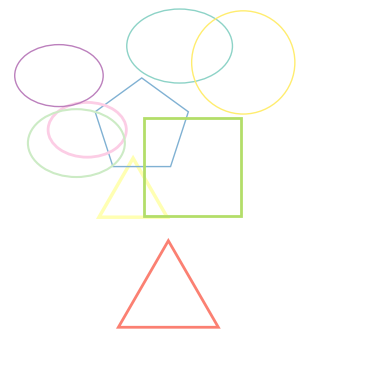[{"shape": "oval", "thickness": 1, "radius": 0.69, "center": [0.467, 0.88]}, {"shape": "triangle", "thickness": 2.5, "radius": 0.51, "center": [0.346, 0.487]}, {"shape": "triangle", "thickness": 2, "radius": 0.75, "center": [0.437, 0.225]}, {"shape": "pentagon", "thickness": 1, "radius": 0.64, "center": [0.368, 0.67]}, {"shape": "square", "thickness": 2, "radius": 0.63, "center": [0.5, 0.567]}, {"shape": "oval", "thickness": 2, "radius": 0.51, "center": [0.227, 0.663]}, {"shape": "oval", "thickness": 1, "radius": 0.57, "center": [0.153, 0.804]}, {"shape": "oval", "thickness": 1.5, "radius": 0.63, "center": [0.198, 0.628]}, {"shape": "circle", "thickness": 1, "radius": 0.67, "center": [0.632, 0.838]}]